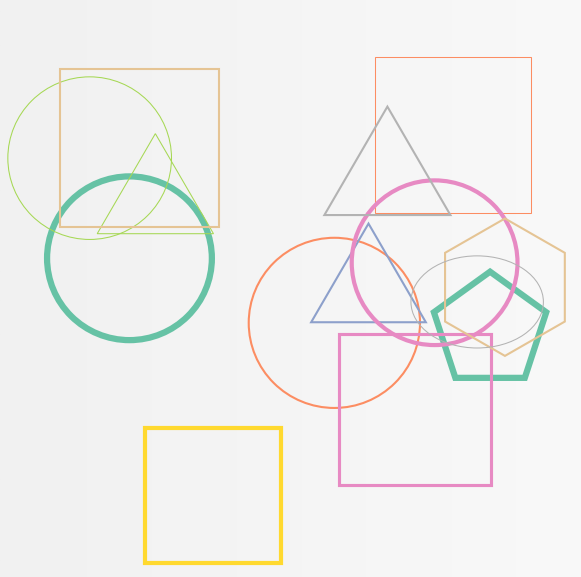[{"shape": "pentagon", "thickness": 3, "radius": 0.51, "center": [0.843, 0.427]}, {"shape": "circle", "thickness": 3, "radius": 0.71, "center": [0.223, 0.552]}, {"shape": "circle", "thickness": 1, "radius": 0.74, "center": [0.575, 0.44]}, {"shape": "square", "thickness": 0.5, "radius": 0.67, "center": [0.779, 0.765]}, {"shape": "triangle", "thickness": 1, "radius": 0.57, "center": [0.634, 0.498]}, {"shape": "circle", "thickness": 2, "radius": 0.71, "center": [0.748, 0.544]}, {"shape": "square", "thickness": 1.5, "radius": 0.66, "center": [0.714, 0.29]}, {"shape": "triangle", "thickness": 0.5, "radius": 0.58, "center": [0.267, 0.652]}, {"shape": "circle", "thickness": 0.5, "radius": 0.7, "center": [0.154, 0.725]}, {"shape": "square", "thickness": 2, "radius": 0.59, "center": [0.366, 0.141]}, {"shape": "hexagon", "thickness": 1, "radius": 0.59, "center": [0.869, 0.502]}, {"shape": "square", "thickness": 1, "radius": 0.68, "center": [0.24, 0.743]}, {"shape": "oval", "thickness": 0.5, "radius": 0.57, "center": [0.821, 0.476]}, {"shape": "triangle", "thickness": 1, "radius": 0.63, "center": [0.666, 0.689]}]